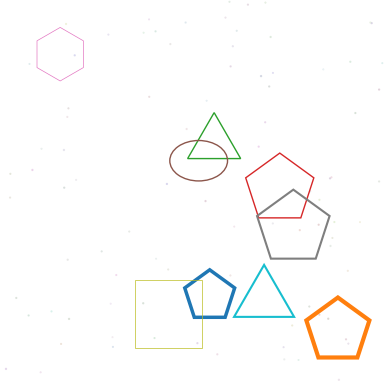[{"shape": "pentagon", "thickness": 2.5, "radius": 0.34, "center": [0.545, 0.231]}, {"shape": "pentagon", "thickness": 3, "radius": 0.43, "center": [0.878, 0.141]}, {"shape": "triangle", "thickness": 1, "radius": 0.4, "center": [0.556, 0.628]}, {"shape": "pentagon", "thickness": 1, "radius": 0.47, "center": [0.727, 0.509]}, {"shape": "oval", "thickness": 1, "radius": 0.37, "center": [0.516, 0.583]}, {"shape": "hexagon", "thickness": 0.5, "radius": 0.35, "center": [0.156, 0.859]}, {"shape": "pentagon", "thickness": 1.5, "radius": 0.5, "center": [0.762, 0.408]}, {"shape": "square", "thickness": 0.5, "radius": 0.44, "center": [0.438, 0.184]}, {"shape": "triangle", "thickness": 1.5, "radius": 0.45, "center": [0.686, 0.222]}]